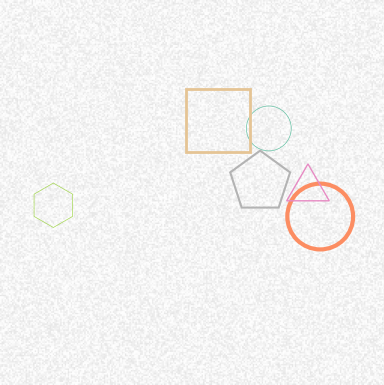[{"shape": "circle", "thickness": 0.5, "radius": 0.29, "center": [0.698, 0.666]}, {"shape": "circle", "thickness": 3, "radius": 0.43, "center": [0.832, 0.438]}, {"shape": "triangle", "thickness": 1, "radius": 0.32, "center": [0.8, 0.51]}, {"shape": "hexagon", "thickness": 0.5, "radius": 0.29, "center": [0.139, 0.467]}, {"shape": "square", "thickness": 2, "radius": 0.41, "center": [0.567, 0.687]}, {"shape": "pentagon", "thickness": 1.5, "radius": 0.41, "center": [0.676, 0.527]}]